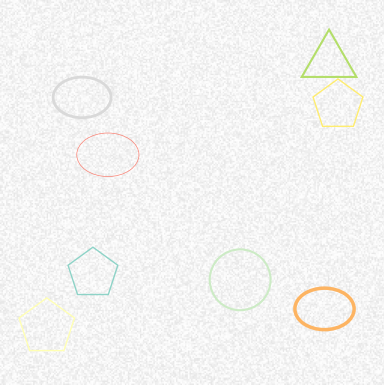[{"shape": "pentagon", "thickness": 1, "radius": 0.34, "center": [0.241, 0.29]}, {"shape": "pentagon", "thickness": 1, "radius": 0.38, "center": [0.121, 0.151]}, {"shape": "oval", "thickness": 0.5, "radius": 0.4, "center": [0.28, 0.598]}, {"shape": "oval", "thickness": 2.5, "radius": 0.38, "center": [0.843, 0.198]}, {"shape": "triangle", "thickness": 1.5, "radius": 0.41, "center": [0.855, 0.841]}, {"shape": "oval", "thickness": 2, "radius": 0.38, "center": [0.213, 0.747]}, {"shape": "circle", "thickness": 1.5, "radius": 0.4, "center": [0.624, 0.273]}, {"shape": "pentagon", "thickness": 1, "radius": 0.34, "center": [0.878, 0.727]}]